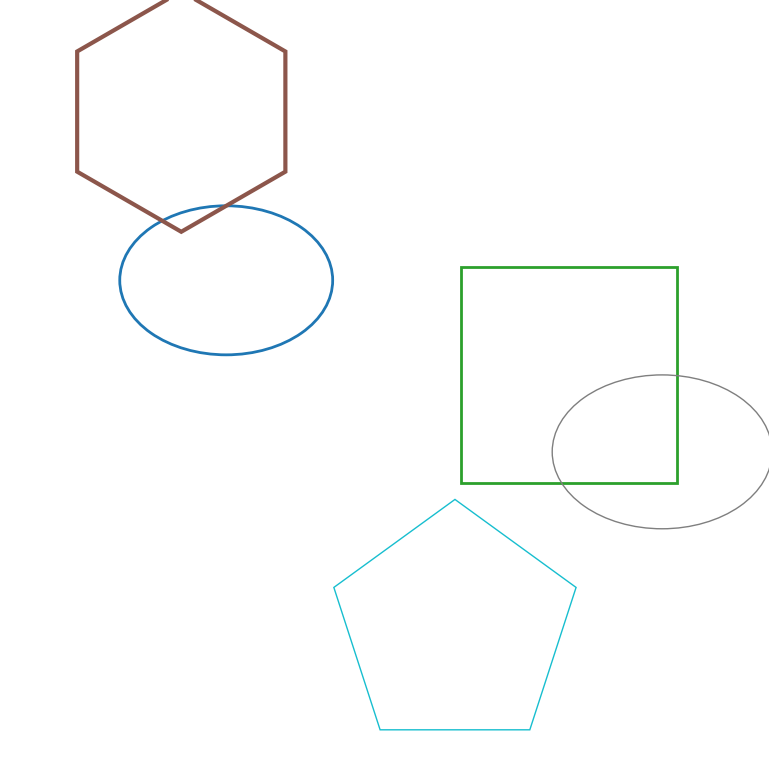[{"shape": "oval", "thickness": 1, "radius": 0.69, "center": [0.294, 0.636]}, {"shape": "square", "thickness": 1, "radius": 0.7, "center": [0.739, 0.513]}, {"shape": "hexagon", "thickness": 1.5, "radius": 0.78, "center": [0.235, 0.855]}, {"shape": "oval", "thickness": 0.5, "radius": 0.71, "center": [0.86, 0.413]}, {"shape": "pentagon", "thickness": 0.5, "radius": 0.83, "center": [0.591, 0.186]}]